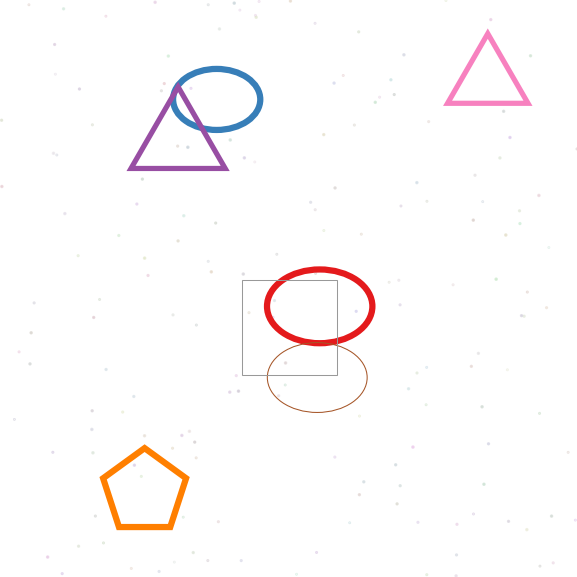[{"shape": "oval", "thickness": 3, "radius": 0.46, "center": [0.554, 0.469]}, {"shape": "oval", "thickness": 3, "radius": 0.38, "center": [0.375, 0.827]}, {"shape": "triangle", "thickness": 2.5, "radius": 0.47, "center": [0.308, 0.755]}, {"shape": "pentagon", "thickness": 3, "radius": 0.38, "center": [0.25, 0.148]}, {"shape": "oval", "thickness": 0.5, "radius": 0.43, "center": [0.549, 0.345]}, {"shape": "triangle", "thickness": 2.5, "radius": 0.4, "center": [0.845, 0.86]}, {"shape": "square", "thickness": 0.5, "radius": 0.41, "center": [0.501, 0.432]}]